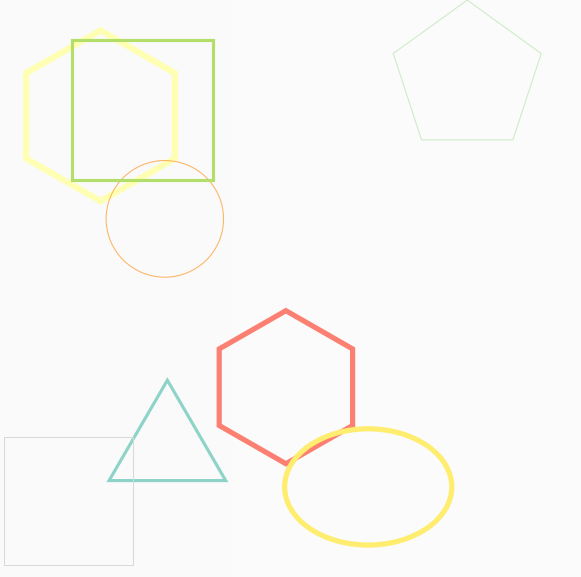[{"shape": "triangle", "thickness": 1.5, "radius": 0.58, "center": [0.288, 0.225]}, {"shape": "hexagon", "thickness": 3, "radius": 0.74, "center": [0.173, 0.799]}, {"shape": "hexagon", "thickness": 2.5, "radius": 0.66, "center": [0.492, 0.329]}, {"shape": "circle", "thickness": 0.5, "radius": 0.51, "center": [0.284, 0.62]}, {"shape": "square", "thickness": 1.5, "radius": 0.61, "center": [0.245, 0.809]}, {"shape": "square", "thickness": 0.5, "radius": 0.55, "center": [0.118, 0.131]}, {"shape": "pentagon", "thickness": 0.5, "radius": 0.67, "center": [0.804, 0.865]}, {"shape": "oval", "thickness": 2.5, "radius": 0.72, "center": [0.633, 0.156]}]